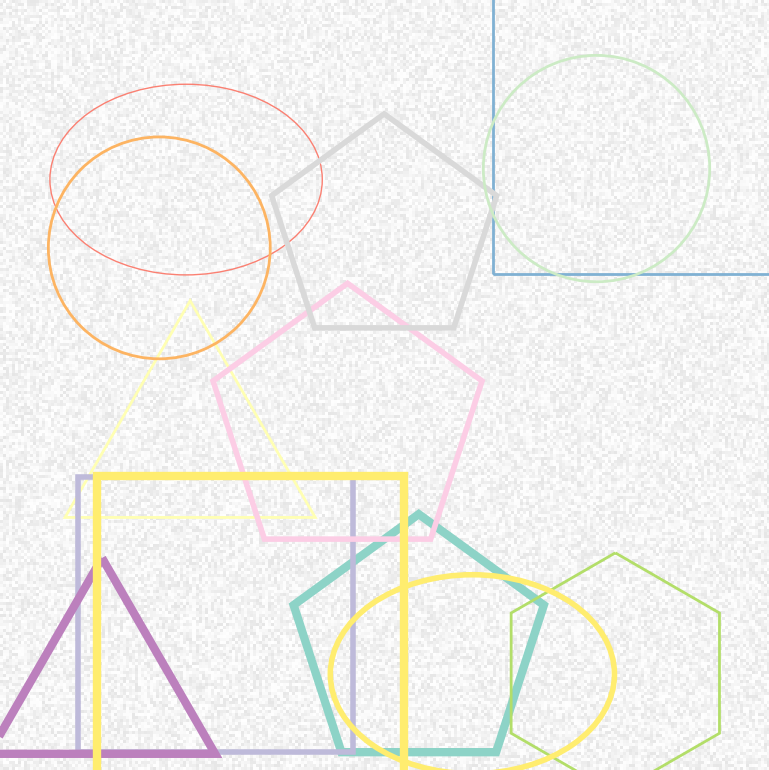[{"shape": "pentagon", "thickness": 3, "radius": 0.85, "center": [0.544, 0.161]}, {"shape": "triangle", "thickness": 1, "radius": 0.94, "center": [0.247, 0.422]}, {"shape": "square", "thickness": 2, "radius": 0.89, "center": [0.28, 0.202]}, {"shape": "oval", "thickness": 0.5, "radius": 0.88, "center": [0.242, 0.767]}, {"shape": "square", "thickness": 1, "radius": 0.91, "center": [0.823, 0.826]}, {"shape": "circle", "thickness": 1, "radius": 0.72, "center": [0.207, 0.678]}, {"shape": "hexagon", "thickness": 1, "radius": 0.78, "center": [0.799, 0.126]}, {"shape": "pentagon", "thickness": 2, "radius": 0.92, "center": [0.451, 0.448]}, {"shape": "pentagon", "thickness": 2, "radius": 0.77, "center": [0.499, 0.698]}, {"shape": "triangle", "thickness": 3, "radius": 0.85, "center": [0.133, 0.106]}, {"shape": "circle", "thickness": 1, "radius": 0.73, "center": [0.775, 0.781]}, {"shape": "square", "thickness": 3, "radius": 1.0, "center": [0.325, 0.182]}, {"shape": "oval", "thickness": 2, "radius": 0.92, "center": [0.613, 0.124]}]